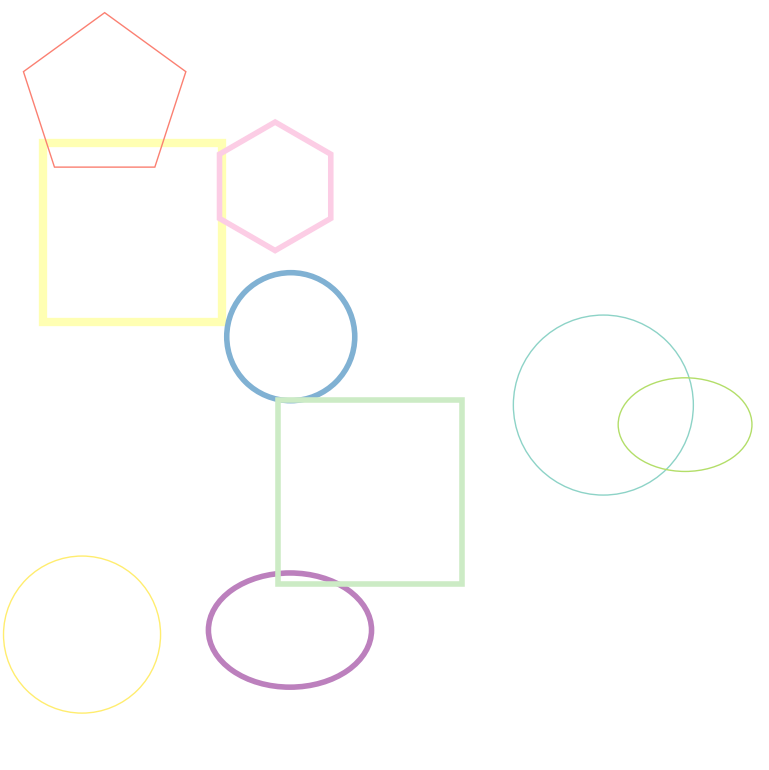[{"shape": "circle", "thickness": 0.5, "radius": 0.58, "center": [0.784, 0.474]}, {"shape": "square", "thickness": 3, "radius": 0.58, "center": [0.172, 0.697]}, {"shape": "pentagon", "thickness": 0.5, "radius": 0.55, "center": [0.136, 0.873]}, {"shape": "circle", "thickness": 2, "radius": 0.42, "center": [0.378, 0.563]}, {"shape": "oval", "thickness": 0.5, "radius": 0.43, "center": [0.89, 0.449]}, {"shape": "hexagon", "thickness": 2, "radius": 0.42, "center": [0.357, 0.758]}, {"shape": "oval", "thickness": 2, "radius": 0.53, "center": [0.377, 0.182]}, {"shape": "square", "thickness": 2, "radius": 0.6, "center": [0.48, 0.361]}, {"shape": "circle", "thickness": 0.5, "radius": 0.51, "center": [0.107, 0.176]}]